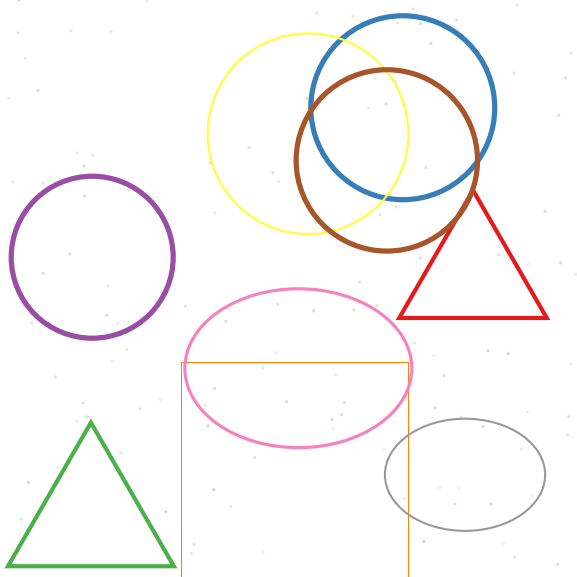[{"shape": "triangle", "thickness": 2, "radius": 0.74, "center": [0.819, 0.522]}, {"shape": "circle", "thickness": 2.5, "radius": 0.8, "center": [0.697, 0.813]}, {"shape": "triangle", "thickness": 2, "radius": 0.83, "center": [0.157, 0.102]}, {"shape": "circle", "thickness": 2.5, "radius": 0.7, "center": [0.16, 0.554]}, {"shape": "square", "thickness": 0.5, "radius": 0.98, "center": [0.509, 0.176]}, {"shape": "circle", "thickness": 1, "radius": 0.87, "center": [0.533, 0.768]}, {"shape": "circle", "thickness": 2.5, "radius": 0.79, "center": [0.67, 0.721]}, {"shape": "oval", "thickness": 1.5, "radius": 0.98, "center": [0.517, 0.362]}, {"shape": "oval", "thickness": 1, "radius": 0.69, "center": [0.805, 0.177]}]